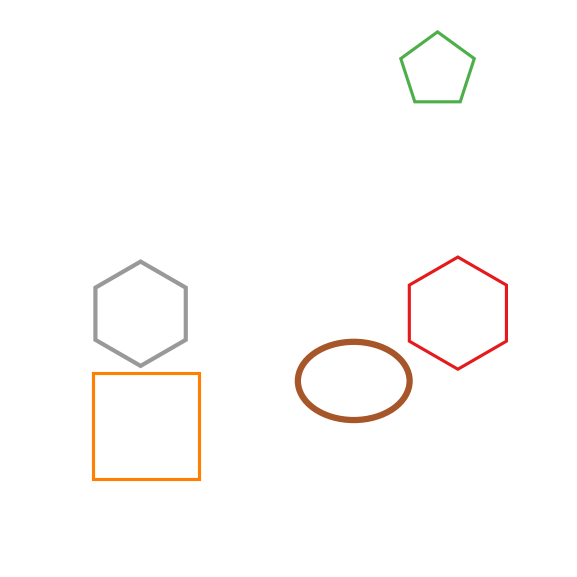[{"shape": "hexagon", "thickness": 1.5, "radius": 0.49, "center": [0.793, 0.457]}, {"shape": "pentagon", "thickness": 1.5, "radius": 0.33, "center": [0.758, 0.877]}, {"shape": "square", "thickness": 1.5, "radius": 0.46, "center": [0.253, 0.261]}, {"shape": "oval", "thickness": 3, "radius": 0.48, "center": [0.613, 0.34]}, {"shape": "hexagon", "thickness": 2, "radius": 0.45, "center": [0.243, 0.456]}]